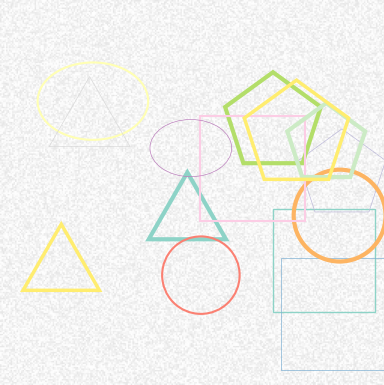[{"shape": "square", "thickness": 1, "radius": 0.67, "center": [0.842, 0.323]}, {"shape": "triangle", "thickness": 3, "radius": 0.58, "center": [0.487, 0.436]}, {"shape": "oval", "thickness": 1.5, "radius": 0.72, "center": [0.241, 0.737]}, {"shape": "pentagon", "thickness": 0.5, "radius": 0.6, "center": [0.888, 0.546]}, {"shape": "circle", "thickness": 1.5, "radius": 0.5, "center": [0.522, 0.285]}, {"shape": "square", "thickness": 0.5, "radius": 0.73, "center": [0.876, 0.184]}, {"shape": "circle", "thickness": 3, "radius": 0.6, "center": [0.882, 0.44]}, {"shape": "pentagon", "thickness": 3, "radius": 0.65, "center": [0.709, 0.682]}, {"shape": "square", "thickness": 1.5, "radius": 0.68, "center": [0.657, 0.563]}, {"shape": "triangle", "thickness": 0.5, "radius": 0.61, "center": [0.233, 0.68]}, {"shape": "oval", "thickness": 0.5, "radius": 0.53, "center": [0.496, 0.615]}, {"shape": "pentagon", "thickness": 3, "radius": 0.53, "center": [0.847, 0.626]}, {"shape": "pentagon", "thickness": 2.5, "radius": 0.71, "center": [0.77, 0.649]}, {"shape": "triangle", "thickness": 2.5, "radius": 0.57, "center": [0.159, 0.303]}]